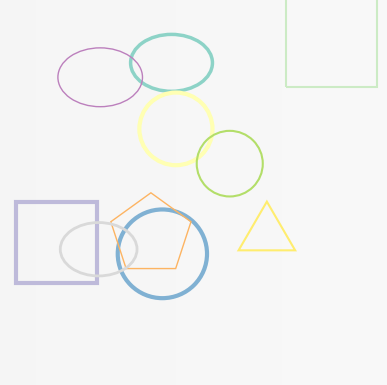[{"shape": "oval", "thickness": 2.5, "radius": 0.53, "center": [0.443, 0.837]}, {"shape": "circle", "thickness": 3, "radius": 0.47, "center": [0.454, 0.665]}, {"shape": "square", "thickness": 3, "radius": 0.53, "center": [0.146, 0.371]}, {"shape": "circle", "thickness": 3, "radius": 0.58, "center": [0.419, 0.341]}, {"shape": "pentagon", "thickness": 1, "radius": 0.54, "center": [0.389, 0.39]}, {"shape": "circle", "thickness": 1.5, "radius": 0.43, "center": [0.593, 0.575]}, {"shape": "oval", "thickness": 2, "radius": 0.5, "center": [0.255, 0.353]}, {"shape": "oval", "thickness": 1, "radius": 0.55, "center": [0.259, 0.799]}, {"shape": "square", "thickness": 1.5, "radius": 0.59, "center": [0.855, 0.891]}, {"shape": "triangle", "thickness": 1.5, "radius": 0.42, "center": [0.689, 0.392]}]